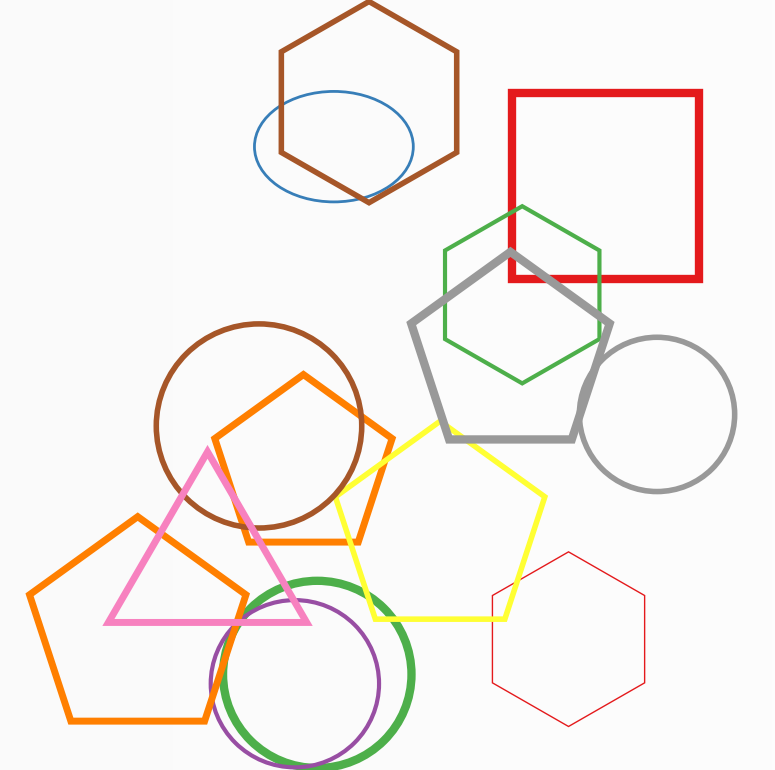[{"shape": "square", "thickness": 3, "radius": 0.6, "center": [0.781, 0.758]}, {"shape": "hexagon", "thickness": 0.5, "radius": 0.57, "center": [0.734, 0.17]}, {"shape": "oval", "thickness": 1, "radius": 0.51, "center": [0.431, 0.81]}, {"shape": "hexagon", "thickness": 1.5, "radius": 0.58, "center": [0.674, 0.617]}, {"shape": "circle", "thickness": 3, "radius": 0.61, "center": [0.409, 0.124]}, {"shape": "circle", "thickness": 1.5, "radius": 0.54, "center": [0.38, 0.112]}, {"shape": "pentagon", "thickness": 2.5, "radius": 0.73, "center": [0.178, 0.182]}, {"shape": "pentagon", "thickness": 2.5, "radius": 0.6, "center": [0.392, 0.393]}, {"shape": "pentagon", "thickness": 2, "radius": 0.71, "center": [0.568, 0.311]}, {"shape": "circle", "thickness": 2, "radius": 0.66, "center": [0.334, 0.447]}, {"shape": "hexagon", "thickness": 2, "radius": 0.65, "center": [0.476, 0.867]}, {"shape": "triangle", "thickness": 2.5, "radius": 0.74, "center": [0.268, 0.265]}, {"shape": "pentagon", "thickness": 3, "radius": 0.67, "center": [0.659, 0.538]}, {"shape": "circle", "thickness": 2, "radius": 0.5, "center": [0.848, 0.462]}]